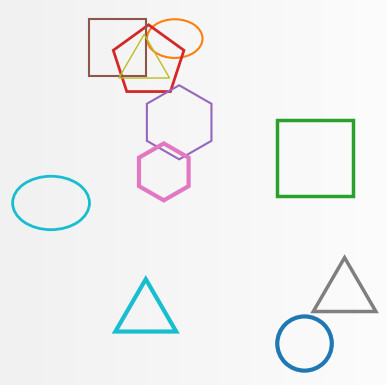[{"shape": "circle", "thickness": 3, "radius": 0.35, "center": [0.786, 0.108]}, {"shape": "oval", "thickness": 1.5, "radius": 0.36, "center": [0.451, 0.9]}, {"shape": "square", "thickness": 2.5, "radius": 0.49, "center": [0.813, 0.59]}, {"shape": "pentagon", "thickness": 2, "radius": 0.48, "center": [0.383, 0.84]}, {"shape": "hexagon", "thickness": 1.5, "radius": 0.48, "center": [0.462, 0.682]}, {"shape": "square", "thickness": 1.5, "radius": 0.37, "center": [0.303, 0.877]}, {"shape": "hexagon", "thickness": 3, "radius": 0.37, "center": [0.423, 0.554]}, {"shape": "triangle", "thickness": 2.5, "radius": 0.47, "center": [0.889, 0.238]}, {"shape": "triangle", "thickness": 1, "radius": 0.38, "center": [0.372, 0.835]}, {"shape": "oval", "thickness": 2, "radius": 0.5, "center": [0.132, 0.473]}, {"shape": "triangle", "thickness": 3, "radius": 0.45, "center": [0.376, 0.184]}]